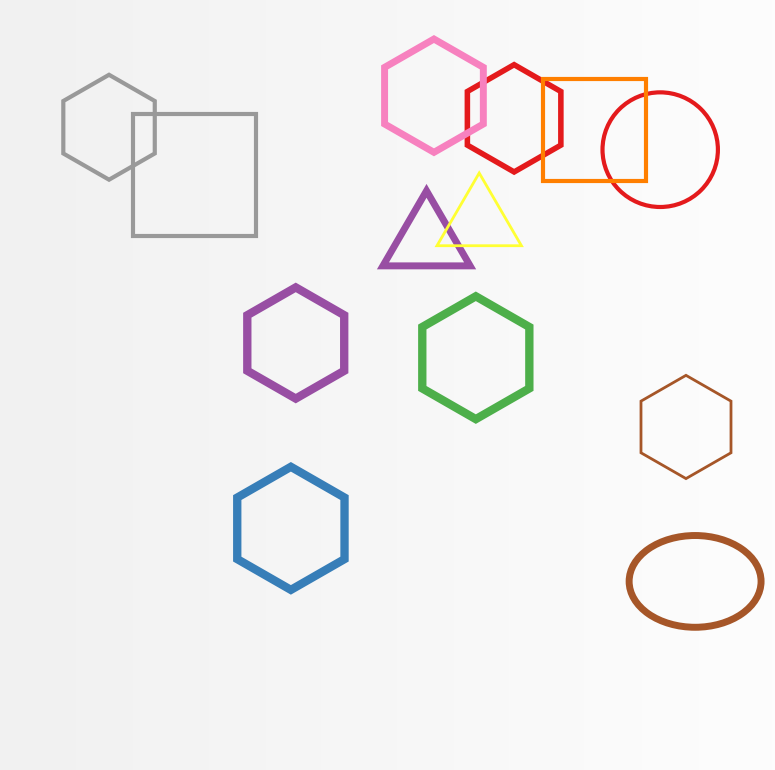[{"shape": "circle", "thickness": 1.5, "radius": 0.37, "center": [0.852, 0.806]}, {"shape": "hexagon", "thickness": 2, "radius": 0.35, "center": [0.663, 0.846]}, {"shape": "hexagon", "thickness": 3, "radius": 0.4, "center": [0.375, 0.314]}, {"shape": "hexagon", "thickness": 3, "radius": 0.4, "center": [0.614, 0.535]}, {"shape": "hexagon", "thickness": 3, "radius": 0.36, "center": [0.382, 0.555]}, {"shape": "triangle", "thickness": 2.5, "radius": 0.32, "center": [0.55, 0.687]}, {"shape": "square", "thickness": 1.5, "radius": 0.33, "center": [0.767, 0.831]}, {"shape": "triangle", "thickness": 1, "radius": 0.31, "center": [0.618, 0.712]}, {"shape": "hexagon", "thickness": 1, "radius": 0.34, "center": [0.885, 0.446]}, {"shape": "oval", "thickness": 2.5, "radius": 0.43, "center": [0.897, 0.245]}, {"shape": "hexagon", "thickness": 2.5, "radius": 0.37, "center": [0.56, 0.876]}, {"shape": "square", "thickness": 1.5, "radius": 0.4, "center": [0.251, 0.773]}, {"shape": "hexagon", "thickness": 1.5, "radius": 0.34, "center": [0.141, 0.835]}]